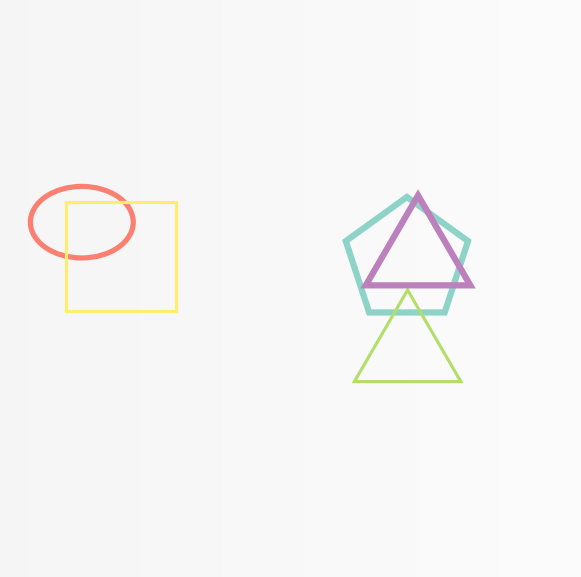[{"shape": "pentagon", "thickness": 3, "radius": 0.55, "center": [0.7, 0.547]}, {"shape": "oval", "thickness": 2.5, "radius": 0.44, "center": [0.141, 0.614]}, {"shape": "triangle", "thickness": 1.5, "radius": 0.53, "center": [0.701, 0.391]}, {"shape": "triangle", "thickness": 3, "radius": 0.52, "center": [0.719, 0.557]}, {"shape": "square", "thickness": 1.5, "radius": 0.47, "center": [0.208, 0.555]}]